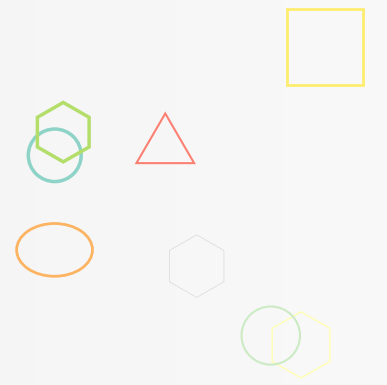[{"shape": "circle", "thickness": 2.5, "radius": 0.34, "center": [0.141, 0.597]}, {"shape": "hexagon", "thickness": 1, "radius": 0.43, "center": [0.777, 0.104]}, {"shape": "triangle", "thickness": 1.5, "radius": 0.43, "center": [0.427, 0.619]}, {"shape": "oval", "thickness": 2, "radius": 0.49, "center": [0.141, 0.351]}, {"shape": "hexagon", "thickness": 2.5, "radius": 0.39, "center": [0.163, 0.657]}, {"shape": "hexagon", "thickness": 0.5, "radius": 0.41, "center": [0.508, 0.309]}, {"shape": "circle", "thickness": 1.5, "radius": 0.38, "center": [0.699, 0.128]}, {"shape": "square", "thickness": 2, "radius": 0.49, "center": [0.839, 0.879]}]